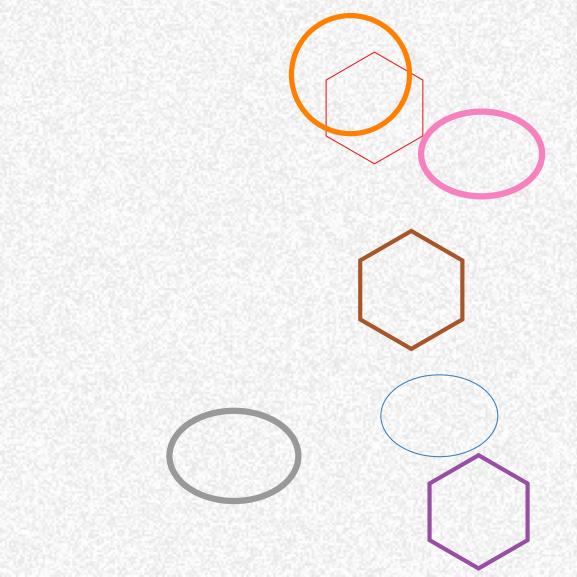[{"shape": "hexagon", "thickness": 0.5, "radius": 0.48, "center": [0.648, 0.812]}, {"shape": "oval", "thickness": 0.5, "radius": 0.51, "center": [0.761, 0.279]}, {"shape": "hexagon", "thickness": 2, "radius": 0.49, "center": [0.829, 0.113]}, {"shape": "circle", "thickness": 2.5, "radius": 0.51, "center": [0.607, 0.87]}, {"shape": "hexagon", "thickness": 2, "radius": 0.51, "center": [0.712, 0.497]}, {"shape": "oval", "thickness": 3, "radius": 0.52, "center": [0.834, 0.732]}, {"shape": "oval", "thickness": 3, "radius": 0.56, "center": [0.405, 0.21]}]